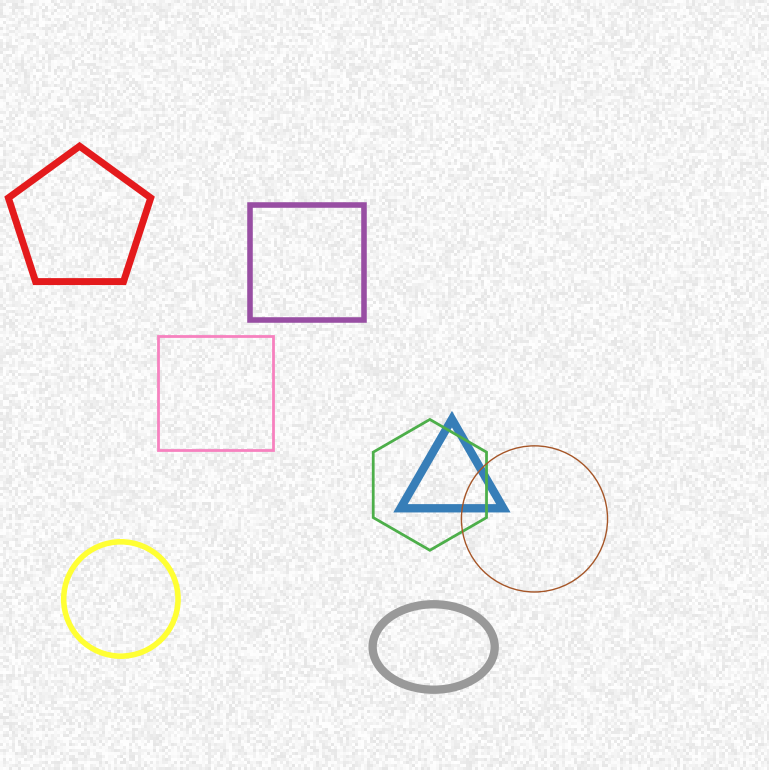[{"shape": "pentagon", "thickness": 2.5, "radius": 0.49, "center": [0.103, 0.713]}, {"shape": "triangle", "thickness": 3, "radius": 0.39, "center": [0.587, 0.378]}, {"shape": "hexagon", "thickness": 1, "radius": 0.42, "center": [0.558, 0.37]}, {"shape": "square", "thickness": 2, "radius": 0.37, "center": [0.399, 0.66]}, {"shape": "circle", "thickness": 2, "radius": 0.37, "center": [0.157, 0.222]}, {"shape": "circle", "thickness": 0.5, "radius": 0.47, "center": [0.694, 0.326]}, {"shape": "square", "thickness": 1, "radius": 0.37, "center": [0.28, 0.49]}, {"shape": "oval", "thickness": 3, "radius": 0.4, "center": [0.563, 0.16]}]